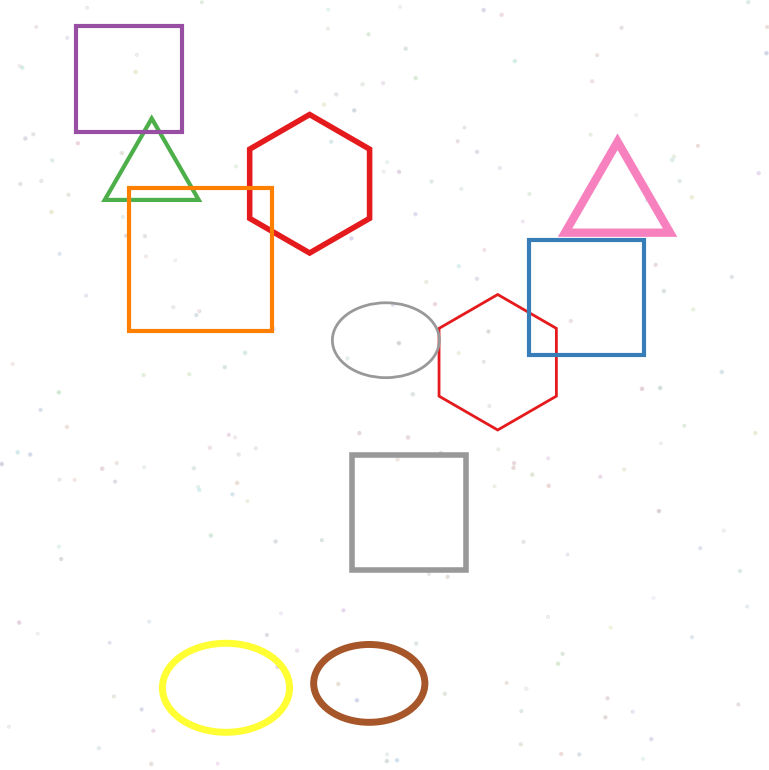[{"shape": "hexagon", "thickness": 1, "radius": 0.44, "center": [0.646, 0.53]}, {"shape": "hexagon", "thickness": 2, "radius": 0.45, "center": [0.402, 0.761]}, {"shape": "square", "thickness": 1.5, "radius": 0.37, "center": [0.762, 0.613]}, {"shape": "triangle", "thickness": 1.5, "radius": 0.35, "center": [0.197, 0.776]}, {"shape": "square", "thickness": 1.5, "radius": 0.34, "center": [0.168, 0.898]}, {"shape": "square", "thickness": 1.5, "radius": 0.47, "center": [0.26, 0.663]}, {"shape": "oval", "thickness": 2.5, "radius": 0.41, "center": [0.293, 0.107]}, {"shape": "oval", "thickness": 2.5, "radius": 0.36, "center": [0.48, 0.112]}, {"shape": "triangle", "thickness": 3, "radius": 0.39, "center": [0.802, 0.737]}, {"shape": "oval", "thickness": 1, "radius": 0.35, "center": [0.501, 0.558]}, {"shape": "square", "thickness": 2, "radius": 0.37, "center": [0.531, 0.334]}]